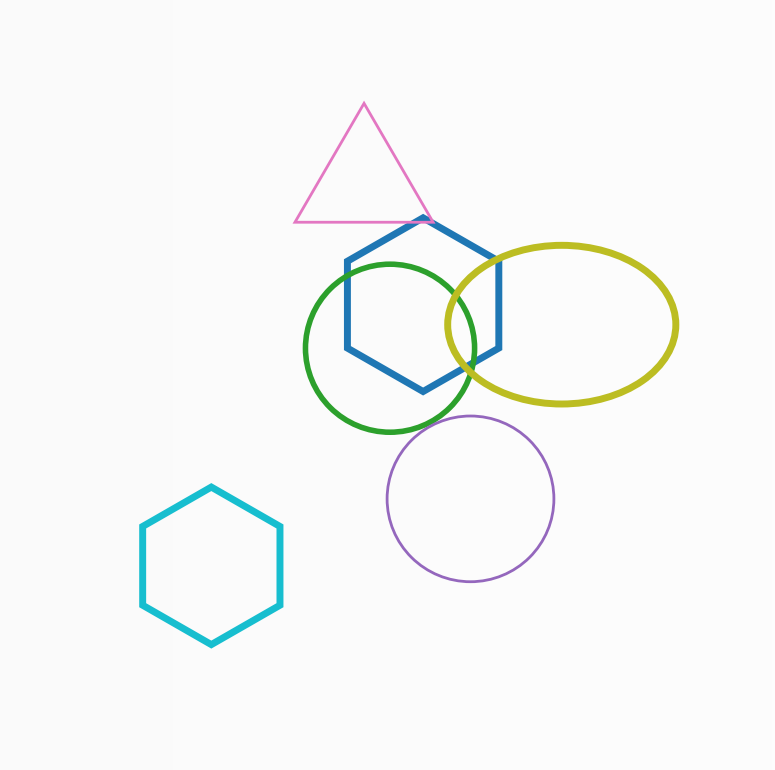[{"shape": "hexagon", "thickness": 2.5, "radius": 0.56, "center": [0.546, 0.604]}, {"shape": "circle", "thickness": 2, "radius": 0.55, "center": [0.503, 0.548]}, {"shape": "circle", "thickness": 1, "radius": 0.54, "center": [0.607, 0.352]}, {"shape": "triangle", "thickness": 1, "radius": 0.51, "center": [0.47, 0.763]}, {"shape": "oval", "thickness": 2.5, "radius": 0.74, "center": [0.725, 0.578]}, {"shape": "hexagon", "thickness": 2.5, "radius": 0.51, "center": [0.273, 0.265]}]